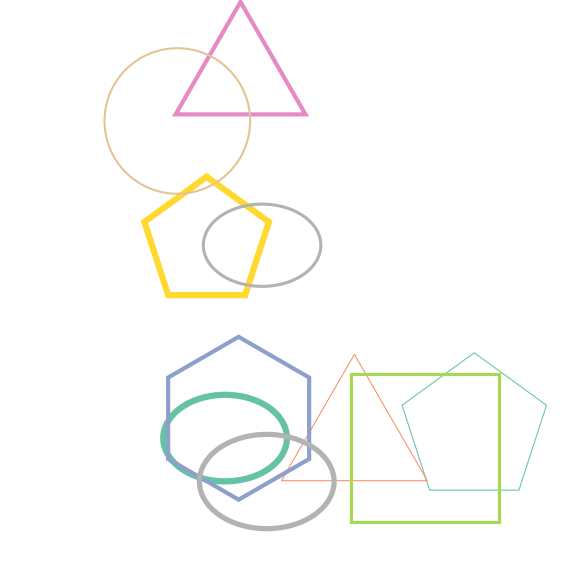[{"shape": "oval", "thickness": 3, "radius": 0.54, "center": [0.39, 0.241]}, {"shape": "pentagon", "thickness": 0.5, "radius": 0.66, "center": [0.821, 0.257]}, {"shape": "triangle", "thickness": 0.5, "radius": 0.73, "center": [0.614, 0.24]}, {"shape": "hexagon", "thickness": 2, "radius": 0.7, "center": [0.413, 0.275]}, {"shape": "triangle", "thickness": 2, "radius": 0.65, "center": [0.416, 0.866]}, {"shape": "square", "thickness": 1.5, "radius": 0.64, "center": [0.737, 0.223]}, {"shape": "pentagon", "thickness": 3, "radius": 0.57, "center": [0.358, 0.58]}, {"shape": "circle", "thickness": 1, "radius": 0.63, "center": [0.307, 0.79]}, {"shape": "oval", "thickness": 1.5, "radius": 0.51, "center": [0.454, 0.574]}, {"shape": "oval", "thickness": 2.5, "radius": 0.58, "center": [0.462, 0.165]}]